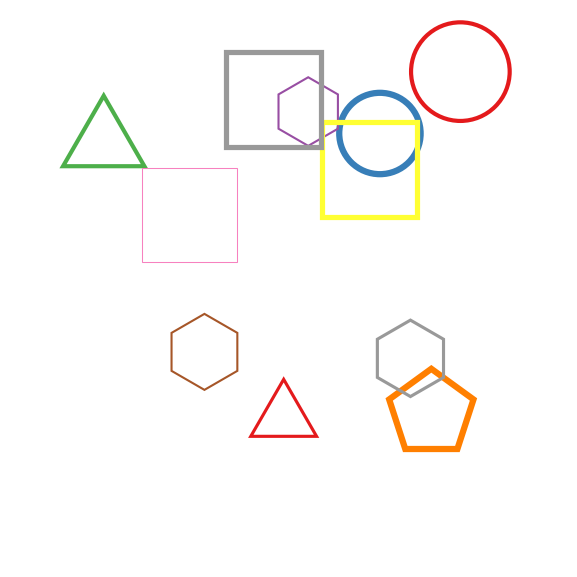[{"shape": "circle", "thickness": 2, "radius": 0.43, "center": [0.797, 0.875]}, {"shape": "triangle", "thickness": 1.5, "radius": 0.33, "center": [0.491, 0.276]}, {"shape": "circle", "thickness": 3, "radius": 0.35, "center": [0.658, 0.768]}, {"shape": "triangle", "thickness": 2, "radius": 0.41, "center": [0.18, 0.752]}, {"shape": "hexagon", "thickness": 1, "radius": 0.3, "center": [0.534, 0.806]}, {"shape": "pentagon", "thickness": 3, "radius": 0.38, "center": [0.747, 0.284]}, {"shape": "square", "thickness": 2.5, "radius": 0.41, "center": [0.639, 0.706]}, {"shape": "hexagon", "thickness": 1, "radius": 0.33, "center": [0.354, 0.39]}, {"shape": "square", "thickness": 0.5, "radius": 0.41, "center": [0.328, 0.627]}, {"shape": "square", "thickness": 2.5, "radius": 0.41, "center": [0.474, 0.827]}, {"shape": "hexagon", "thickness": 1.5, "radius": 0.33, "center": [0.711, 0.379]}]